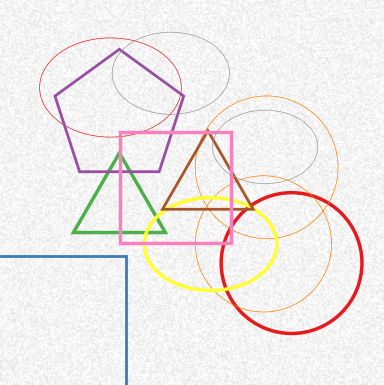[{"shape": "circle", "thickness": 2.5, "radius": 0.91, "center": [0.757, 0.317]}, {"shape": "oval", "thickness": 0.5, "radius": 0.92, "center": [0.287, 0.773]}, {"shape": "square", "thickness": 2, "radius": 0.94, "center": [0.139, 0.147]}, {"shape": "triangle", "thickness": 2.5, "radius": 0.69, "center": [0.31, 0.465]}, {"shape": "pentagon", "thickness": 2, "radius": 0.88, "center": [0.31, 0.696]}, {"shape": "circle", "thickness": 0.5, "radius": 0.93, "center": [0.693, 0.565]}, {"shape": "circle", "thickness": 0.5, "radius": 0.88, "center": [0.684, 0.367]}, {"shape": "oval", "thickness": 2.5, "radius": 0.86, "center": [0.547, 0.366]}, {"shape": "triangle", "thickness": 2, "radius": 0.68, "center": [0.54, 0.524]}, {"shape": "square", "thickness": 2.5, "radius": 0.72, "center": [0.456, 0.513]}, {"shape": "oval", "thickness": 0.5, "radius": 0.76, "center": [0.444, 0.81]}, {"shape": "oval", "thickness": 0.5, "radius": 0.68, "center": [0.689, 0.618]}]